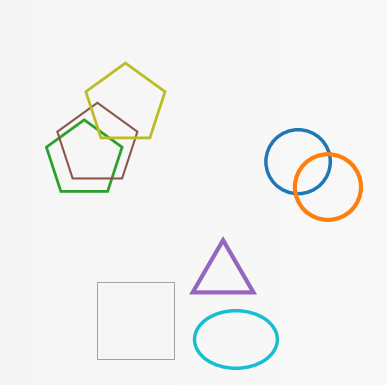[{"shape": "circle", "thickness": 2.5, "radius": 0.42, "center": [0.769, 0.58]}, {"shape": "circle", "thickness": 3, "radius": 0.43, "center": [0.846, 0.514]}, {"shape": "pentagon", "thickness": 2, "radius": 0.51, "center": [0.217, 0.586]}, {"shape": "triangle", "thickness": 3, "radius": 0.45, "center": [0.576, 0.286]}, {"shape": "pentagon", "thickness": 1.5, "radius": 0.54, "center": [0.251, 0.624]}, {"shape": "square", "thickness": 0.5, "radius": 0.5, "center": [0.35, 0.168]}, {"shape": "pentagon", "thickness": 2, "radius": 0.54, "center": [0.324, 0.729]}, {"shape": "oval", "thickness": 2.5, "radius": 0.53, "center": [0.609, 0.118]}]